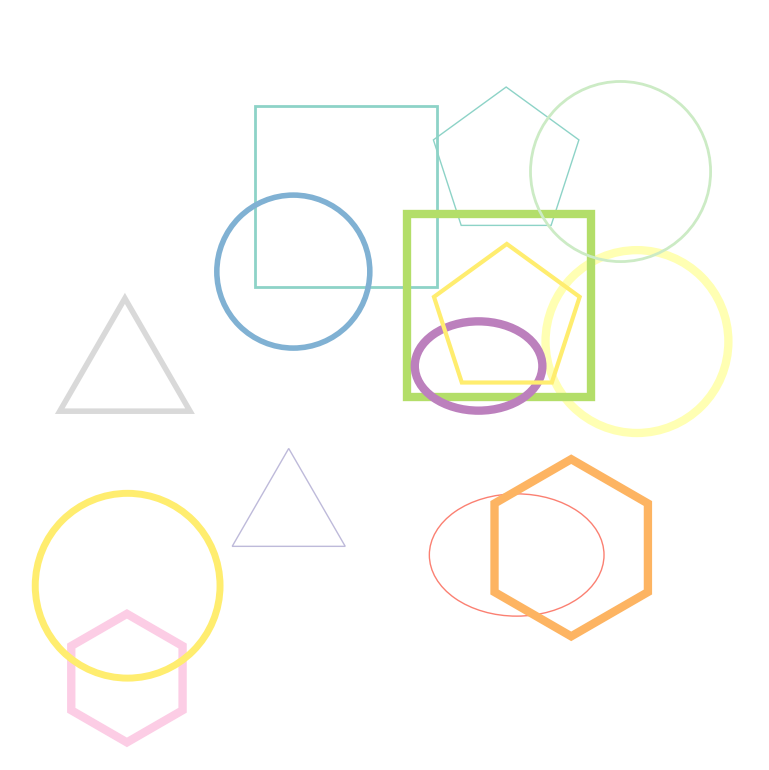[{"shape": "square", "thickness": 1, "radius": 0.59, "center": [0.449, 0.745]}, {"shape": "pentagon", "thickness": 0.5, "radius": 0.5, "center": [0.657, 0.788]}, {"shape": "circle", "thickness": 3, "radius": 0.59, "center": [0.827, 0.556]}, {"shape": "triangle", "thickness": 0.5, "radius": 0.42, "center": [0.375, 0.333]}, {"shape": "oval", "thickness": 0.5, "radius": 0.57, "center": [0.671, 0.279]}, {"shape": "circle", "thickness": 2, "radius": 0.5, "center": [0.381, 0.647]}, {"shape": "hexagon", "thickness": 3, "radius": 0.58, "center": [0.742, 0.289]}, {"shape": "square", "thickness": 3, "radius": 0.6, "center": [0.648, 0.603]}, {"shape": "hexagon", "thickness": 3, "radius": 0.42, "center": [0.165, 0.119]}, {"shape": "triangle", "thickness": 2, "radius": 0.49, "center": [0.162, 0.515]}, {"shape": "oval", "thickness": 3, "radius": 0.41, "center": [0.622, 0.525]}, {"shape": "circle", "thickness": 1, "radius": 0.58, "center": [0.806, 0.777]}, {"shape": "circle", "thickness": 2.5, "radius": 0.6, "center": [0.166, 0.239]}, {"shape": "pentagon", "thickness": 1.5, "radius": 0.5, "center": [0.658, 0.584]}]